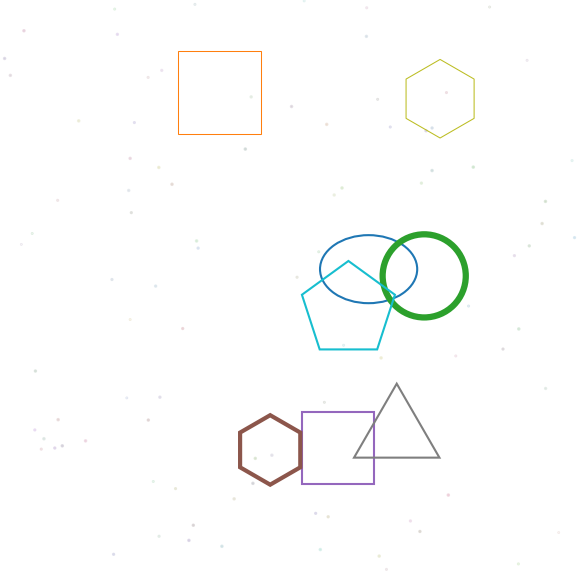[{"shape": "oval", "thickness": 1, "radius": 0.42, "center": [0.638, 0.533]}, {"shape": "square", "thickness": 0.5, "radius": 0.36, "center": [0.381, 0.839]}, {"shape": "circle", "thickness": 3, "radius": 0.36, "center": [0.735, 0.521]}, {"shape": "square", "thickness": 1, "radius": 0.31, "center": [0.585, 0.223]}, {"shape": "hexagon", "thickness": 2, "radius": 0.3, "center": [0.468, 0.22]}, {"shape": "triangle", "thickness": 1, "radius": 0.43, "center": [0.687, 0.249]}, {"shape": "hexagon", "thickness": 0.5, "radius": 0.34, "center": [0.762, 0.828]}, {"shape": "pentagon", "thickness": 1, "radius": 0.42, "center": [0.603, 0.463]}]